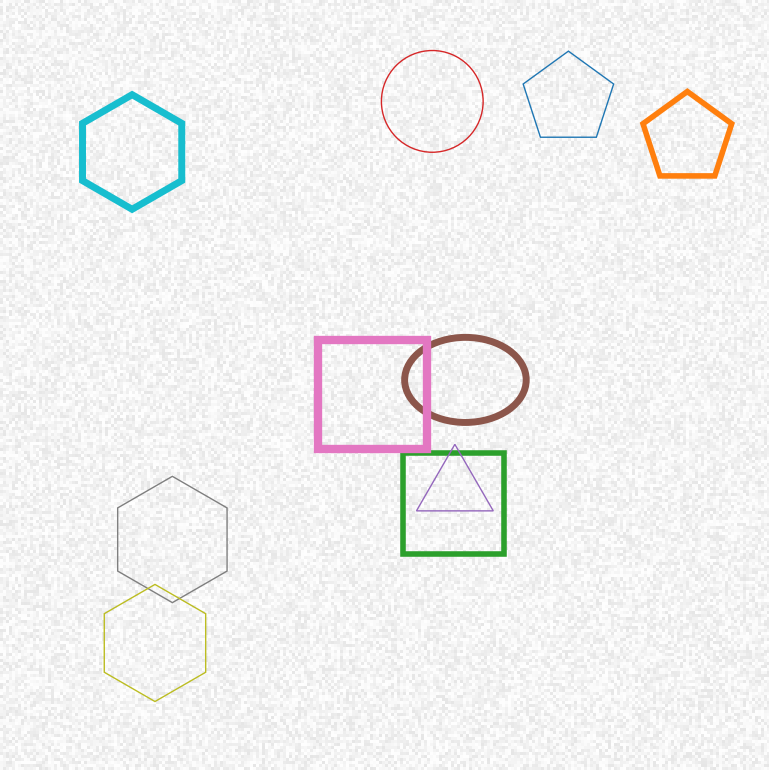[{"shape": "pentagon", "thickness": 0.5, "radius": 0.31, "center": [0.738, 0.872]}, {"shape": "pentagon", "thickness": 2, "radius": 0.3, "center": [0.893, 0.821]}, {"shape": "square", "thickness": 2, "radius": 0.33, "center": [0.589, 0.346]}, {"shape": "circle", "thickness": 0.5, "radius": 0.33, "center": [0.561, 0.868]}, {"shape": "triangle", "thickness": 0.5, "radius": 0.29, "center": [0.591, 0.365]}, {"shape": "oval", "thickness": 2.5, "radius": 0.39, "center": [0.604, 0.507]}, {"shape": "square", "thickness": 3, "radius": 0.35, "center": [0.483, 0.487]}, {"shape": "hexagon", "thickness": 0.5, "radius": 0.41, "center": [0.224, 0.299]}, {"shape": "hexagon", "thickness": 0.5, "radius": 0.38, "center": [0.201, 0.165]}, {"shape": "hexagon", "thickness": 2.5, "radius": 0.37, "center": [0.172, 0.803]}]